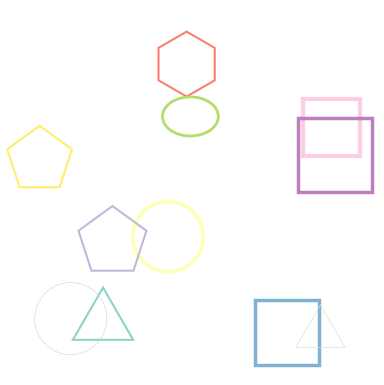[{"shape": "triangle", "thickness": 1.5, "radius": 0.45, "center": [0.268, 0.163]}, {"shape": "circle", "thickness": 2.5, "radius": 0.46, "center": [0.436, 0.385]}, {"shape": "pentagon", "thickness": 1.5, "radius": 0.46, "center": [0.292, 0.372]}, {"shape": "hexagon", "thickness": 1.5, "radius": 0.42, "center": [0.485, 0.834]}, {"shape": "square", "thickness": 2.5, "radius": 0.42, "center": [0.746, 0.136]}, {"shape": "oval", "thickness": 2, "radius": 0.36, "center": [0.494, 0.697]}, {"shape": "square", "thickness": 3, "radius": 0.37, "center": [0.86, 0.669]}, {"shape": "circle", "thickness": 0.5, "radius": 0.47, "center": [0.184, 0.172]}, {"shape": "square", "thickness": 2.5, "radius": 0.48, "center": [0.871, 0.598]}, {"shape": "triangle", "thickness": 0.5, "radius": 0.37, "center": [0.832, 0.134]}, {"shape": "pentagon", "thickness": 1.5, "radius": 0.44, "center": [0.103, 0.585]}]